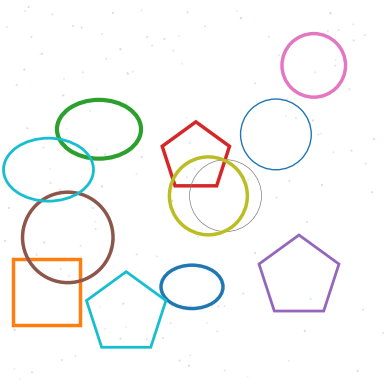[{"shape": "circle", "thickness": 1, "radius": 0.46, "center": [0.717, 0.651]}, {"shape": "oval", "thickness": 2.5, "radius": 0.4, "center": [0.499, 0.255]}, {"shape": "square", "thickness": 2.5, "radius": 0.43, "center": [0.121, 0.241]}, {"shape": "oval", "thickness": 3, "radius": 0.55, "center": [0.257, 0.664]}, {"shape": "pentagon", "thickness": 2.5, "radius": 0.46, "center": [0.509, 0.592]}, {"shape": "pentagon", "thickness": 2, "radius": 0.55, "center": [0.777, 0.28]}, {"shape": "circle", "thickness": 2.5, "radius": 0.59, "center": [0.176, 0.383]}, {"shape": "circle", "thickness": 2.5, "radius": 0.41, "center": [0.815, 0.83]}, {"shape": "circle", "thickness": 0.5, "radius": 0.47, "center": [0.586, 0.492]}, {"shape": "circle", "thickness": 2.5, "radius": 0.51, "center": [0.541, 0.491]}, {"shape": "pentagon", "thickness": 2, "radius": 0.54, "center": [0.328, 0.186]}, {"shape": "oval", "thickness": 2, "radius": 0.58, "center": [0.126, 0.559]}]